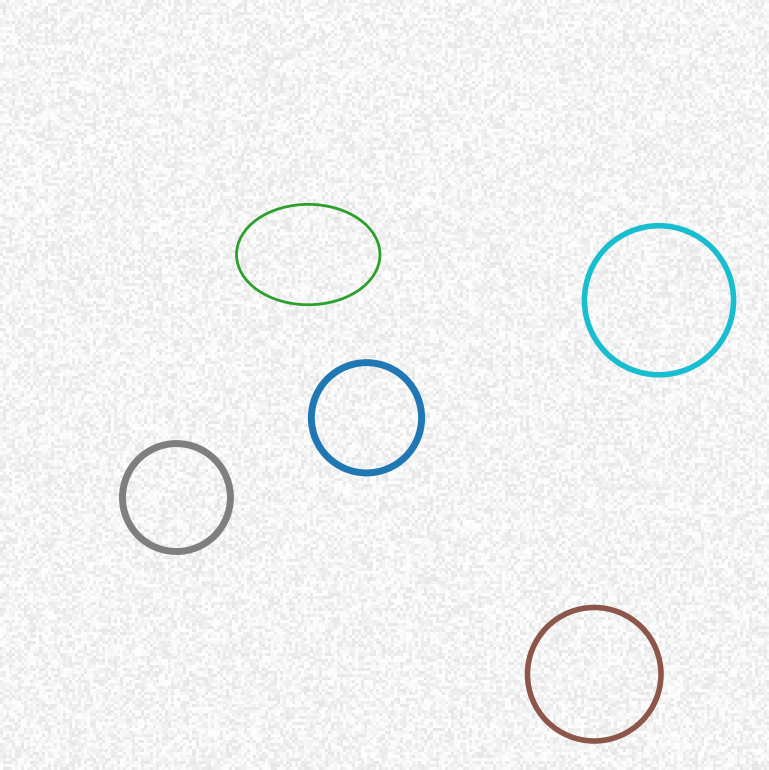[{"shape": "circle", "thickness": 2.5, "radius": 0.36, "center": [0.476, 0.457]}, {"shape": "oval", "thickness": 1, "radius": 0.47, "center": [0.4, 0.669]}, {"shape": "circle", "thickness": 2, "radius": 0.43, "center": [0.772, 0.124]}, {"shape": "circle", "thickness": 2.5, "radius": 0.35, "center": [0.229, 0.354]}, {"shape": "circle", "thickness": 2, "radius": 0.48, "center": [0.856, 0.61]}]